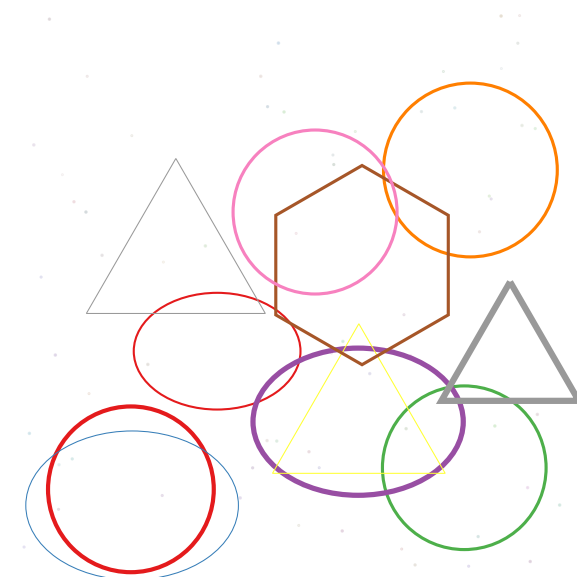[{"shape": "circle", "thickness": 2, "radius": 0.72, "center": [0.227, 0.152]}, {"shape": "oval", "thickness": 1, "radius": 0.72, "center": [0.376, 0.391]}, {"shape": "oval", "thickness": 0.5, "radius": 0.92, "center": [0.229, 0.124]}, {"shape": "circle", "thickness": 1.5, "radius": 0.71, "center": [0.804, 0.189]}, {"shape": "oval", "thickness": 2.5, "radius": 0.91, "center": [0.62, 0.269]}, {"shape": "circle", "thickness": 1.5, "radius": 0.75, "center": [0.815, 0.705]}, {"shape": "triangle", "thickness": 0.5, "radius": 0.86, "center": [0.621, 0.266]}, {"shape": "hexagon", "thickness": 1.5, "radius": 0.86, "center": [0.627, 0.54]}, {"shape": "circle", "thickness": 1.5, "radius": 0.71, "center": [0.546, 0.632]}, {"shape": "triangle", "thickness": 3, "radius": 0.69, "center": [0.883, 0.374]}, {"shape": "triangle", "thickness": 0.5, "radius": 0.89, "center": [0.304, 0.546]}]